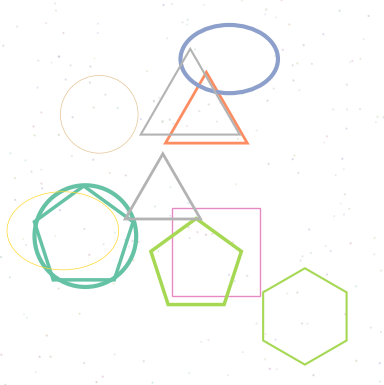[{"shape": "circle", "thickness": 3, "radius": 0.66, "center": [0.222, 0.387]}, {"shape": "pentagon", "thickness": 2.5, "radius": 0.67, "center": [0.217, 0.382]}, {"shape": "triangle", "thickness": 2, "radius": 0.61, "center": [0.536, 0.69]}, {"shape": "oval", "thickness": 3, "radius": 0.63, "center": [0.595, 0.847]}, {"shape": "square", "thickness": 1, "radius": 0.57, "center": [0.562, 0.346]}, {"shape": "pentagon", "thickness": 2.5, "radius": 0.62, "center": [0.509, 0.309]}, {"shape": "hexagon", "thickness": 1.5, "radius": 0.63, "center": [0.792, 0.178]}, {"shape": "oval", "thickness": 0.5, "radius": 0.73, "center": [0.163, 0.401]}, {"shape": "circle", "thickness": 0.5, "radius": 0.5, "center": [0.258, 0.703]}, {"shape": "triangle", "thickness": 1.5, "radius": 0.74, "center": [0.494, 0.725]}, {"shape": "triangle", "thickness": 2, "radius": 0.56, "center": [0.423, 0.488]}]